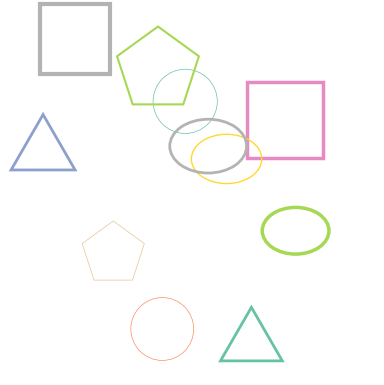[{"shape": "circle", "thickness": 0.5, "radius": 0.42, "center": [0.481, 0.737]}, {"shape": "triangle", "thickness": 2, "radius": 0.46, "center": [0.653, 0.109]}, {"shape": "circle", "thickness": 0.5, "radius": 0.41, "center": [0.421, 0.145]}, {"shape": "triangle", "thickness": 2, "radius": 0.48, "center": [0.112, 0.607]}, {"shape": "square", "thickness": 2.5, "radius": 0.49, "center": [0.741, 0.689]}, {"shape": "pentagon", "thickness": 1.5, "radius": 0.56, "center": [0.41, 0.819]}, {"shape": "oval", "thickness": 2.5, "radius": 0.43, "center": [0.768, 0.401]}, {"shape": "oval", "thickness": 1, "radius": 0.46, "center": [0.588, 0.587]}, {"shape": "pentagon", "thickness": 0.5, "radius": 0.42, "center": [0.294, 0.341]}, {"shape": "square", "thickness": 3, "radius": 0.45, "center": [0.195, 0.899]}, {"shape": "oval", "thickness": 2, "radius": 0.5, "center": [0.541, 0.62]}]